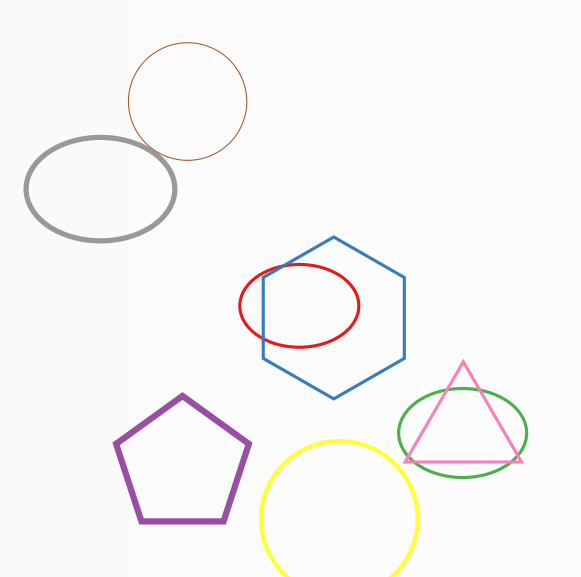[{"shape": "oval", "thickness": 1.5, "radius": 0.51, "center": [0.515, 0.47]}, {"shape": "hexagon", "thickness": 1.5, "radius": 0.7, "center": [0.574, 0.449]}, {"shape": "oval", "thickness": 1.5, "radius": 0.55, "center": [0.796, 0.249]}, {"shape": "pentagon", "thickness": 3, "radius": 0.6, "center": [0.314, 0.193]}, {"shape": "circle", "thickness": 2, "radius": 0.67, "center": [0.584, 0.101]}, {"shape": "circle", "thickness": 0.5, "radius": 0.51, "center": [0.323, 0.823]}, {"shape": "triangle", "thickness": 1.5, "radius": 0.58, "center": [0.797, 0.257]}, {"shape": "oval", "thickness": 2.5, "radius": 0.64, "center": [0.173, 0.672]}]